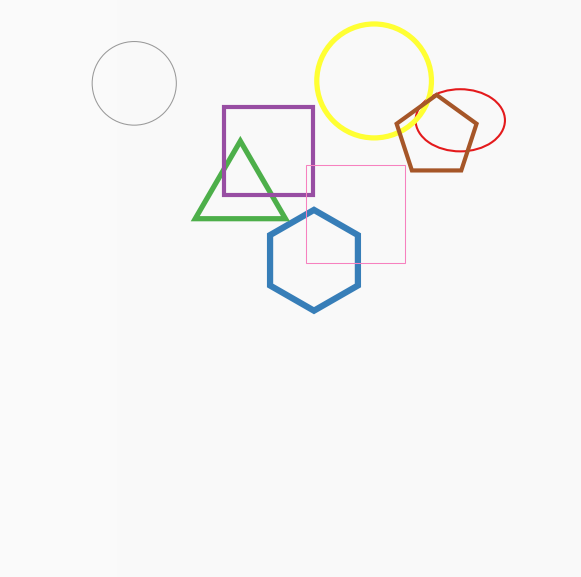[{"shape": "oval", "thickness": 1, "radius": 0.38, "center": [0.792, 0.791]}, {"shape": "hexagon", "thickness": 3, "radius": 0.44, "center": [0.54, 0.548]}, {"shape": "triangle", "thickness": 2.5, "radius": 0.45, "center": [0.414, 0.665]}, {"shape": "square", "thickness": 2, "radius": 0.38, "center": [0.462, 0.737]}, {"shape": "circle", "thickness": 2.5, "radius": 0.49, "center": [0.644, 0.859]}, {"shape": "pentagon", "thickness": 2, "radius": 0.36, "center": [0.751, 0.762]}, {"shape": "square", "thickness": 0.5, "radius": 0.43, "center": [0.612, 0.629]}, {"shape": "circle", "thickness": 0.5, "radius": 0.36, "center": [0.231, 0.855]}]